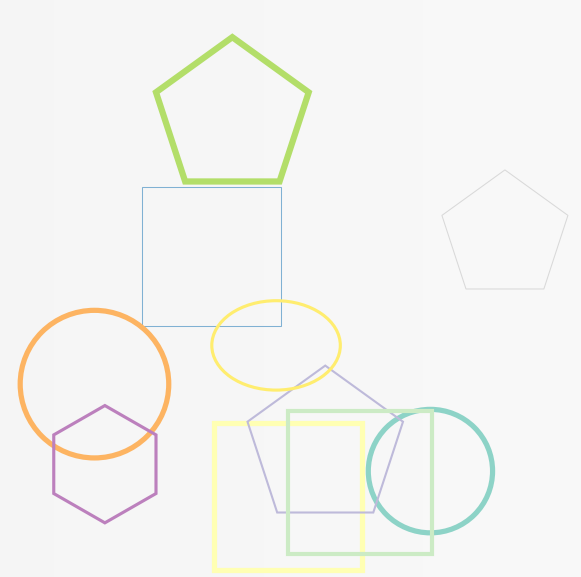[{"shape": "circle", "thickness": 2.5, "radius": 0.53, "center": [0.741, 0.183]}, {"shape": "square", "thickness": 2.5, "radius": 0.64, "center": [0.496, 0.139]}, {"shape": "pentagon", "thickness": 1, "radius": 0.7, "center": [0.56, 0.225]}, {"shape": "square", "thickness": 0.5, "radius": 0.6, "center": [0.364, 0.555]}, {"shape": "circle", "thickness": 2.5, "radius": 0.64, "center": [0.163, 0.334]}, {"shape": "pentagon", "thickness": 3, "radius": 0.69, "center": [0.4, 0.797]}, {"shape": "pentagon", "thickness": 0.5, "radius": 0.57, "center": [0.869, 0.591]}, {"shape": "hexagon", "thickness": 1.5, "radius": 0.51, "center": [0.18, 0.195]}, {"shape": "square", "thickness": 2, "radius": 0.62, "center": [0.62, 0.164]}, {"shape": "oval", "thickness": 1.5, "radius": 0.55, "center": [0.475, 0.401]}]